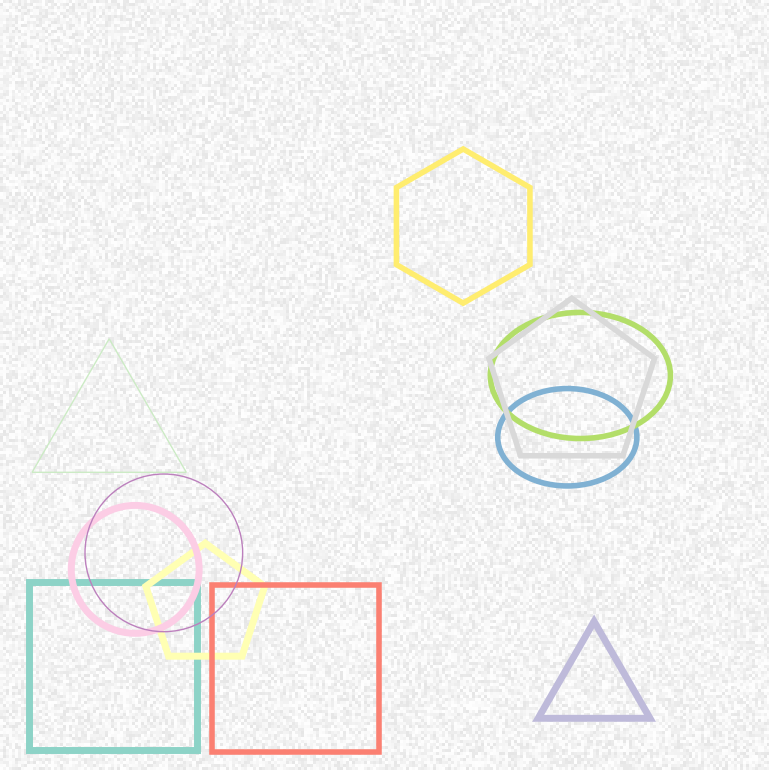[{"shape": "square", "thickness": 2.5, "radius": 0.55, "center": [0.147, 0.135]}, {"shape": "pentagon", "thickness": 2.5, "radius": 0.41, "center": [0.267, 0.213]}, {"shape": "triangle", "thickness": 2.5, "radius": 0.42, "center": [0.772, 0.109]}, {"shape": "square", "thickness": 2, "radius": 0.54, "center": [0.384, 0.132]}, {"shape": "oval", "thickness": 2, "radius": 0.45, "center": [0.737, 0.432]}, {"shape": "oval", "thickness": 2, "radius": 0.58, "center": [0.754, 0.512]}, {"shape": "circle", "thickness": 2.5, "radius": 0.42, "center": [0.176, 0.261]}, {"shape": "pentagon", "thickness": 2, "radius": 0.57, "center": [0.743, 0.5]}, {"shape": "circle", "thickness": 0.5, "radius": 0.51, "center": [0.213, 0.282]}, {"shape": "triangle", "thickness": 0.5, "radius": 0.58, "center": [0.142, 0.444]}, {"shape": "hexagon", "thickness": 2, "radius": 0.5, "center": [0.602, 0.706]}]